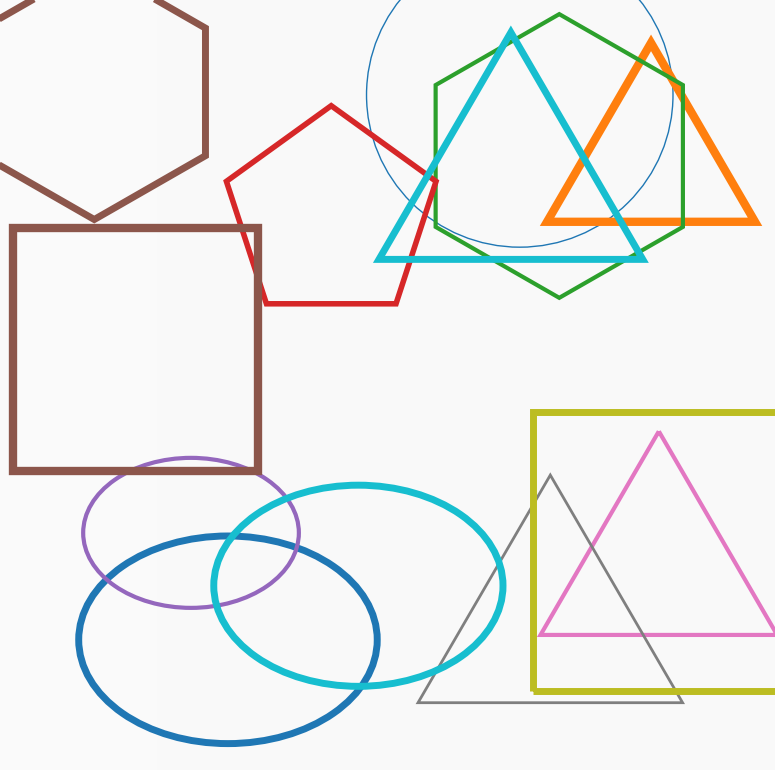[{"shape": "circle", "thickness": 0.5, "radius": 0.99, "center": [0.671, 0.877]}, {"shape": "oval", "thickness": 2.5, "radius": 0.96, "center": [0.294, 0.169]}, {"shape": "triangle", "thickness": 3, "radius": 0.77, "center": [0.84, 0.789]}, {"shape": "hexagon", "thickness": 1.5, "radius": 0.92, "center": [0.722, 0.797]}, {"shape": "pentagon", "thickness": 2, "radius": 0.71, "center": [0.427, 0.721]}, {"shape": "oval", "thickness": 1.5, "radius": 0.7, "center": [0.246, 0.308]}, {"shape": "hexagon", "thickness": 2.5, "radius": 0.83, "center": [0.122, 0.881]}, {"shape": "square", "thickness": 3, "radius": 0.79, "center": [0.175, 0.546]}, {"shape": "triangle", "thickness": 1.5, "radius": 0.88, "center": [0.85, 0.264]}, {"shape": "triangle", "thickness": 1, "radius": 0.99, "center": [0.71, 0.186]}, {"shape": "square", "thickness": 2.5, "radius": 0.91, "center": [0.869, 0.284]}, {"shape": "triangle", "thickness": 2.5, "radius": 0.98, "center": [0.659, 0.761]}, {"shape": "oval", "thickness": 2.5, "radius": 0.93, "center": [0.462, 0.239]}]